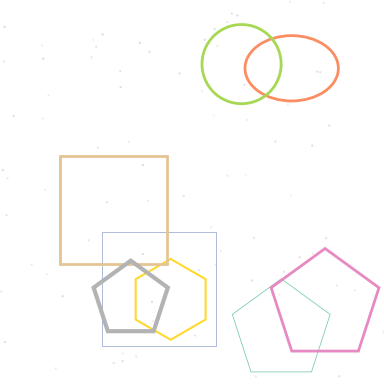[{"shape": "pentagon", "thickness": 0.5, "radius": 0.67, "center": [0.73, 0.142]}, {"shape": "oval", "thickness": 2, "radius": 0.61, "center": [0.758, 0.823]}, {"shape": "square", "thickness": 0.5, "radius": 0.74, "center": [0.412, 0.249]}, {"shape": "pentagon", "thickness": 2, "radius": 0.74, "center": [0.844, 0.207]}, {"shape": "circle", "thickness": 2, "radius": 0.51, "center": [0.627, 0.833]}, {"shape": "hexagon", "thickness": 1.5, "radius": 0.52, "center": [0.443, 0.222]}, {"shape": "square", "thickness": 2, "radius": 0.7, "center": [0.295, 0.455]}, {"shape": "pentagon", "thickness": 3, "radius": 0.51, "center": [0.34, 0.222]}]